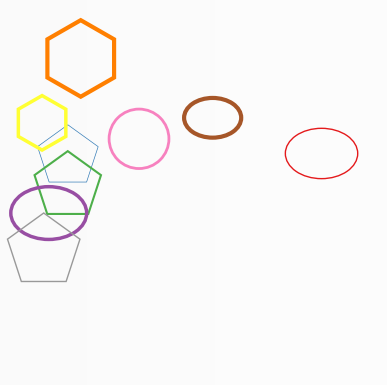[{"shape": "oval", "thickness": 1, "radius": 0.47, "center": [0.83, 0.601]}, {"shape": "pentagon", "thickness": 0.5, "radius": 0.41, "center": [0.175, 0.594]}, {"shape": "pentagon", "thickness": 1.5, "radius": 0.45, "center": [0.175, 0.517]}, {"shape": "oval", "thickness": 2.5, "radius": 0.49, "center": [0.126, 0.447]}, {"shape": "hexagon", "thickness": 3, "radius": 0.5, "center": [0.208, 0.848]}, {"shape": "hexagon", "thickness": 2.5, "radius": 0.35, "center": [0.109, 0.681]}, {"shape": "oval", "thickness": 3, "radius": 0.37, "center": [0.549, 0.694]}, {"shape": "circle", "thickness": 2, "radius": 0.39, "center": [0.359, 0.639]}, {"shape": "pentagon", "thickness": 1, "radius": 0.49, "center": [0.113, 0.348]}]